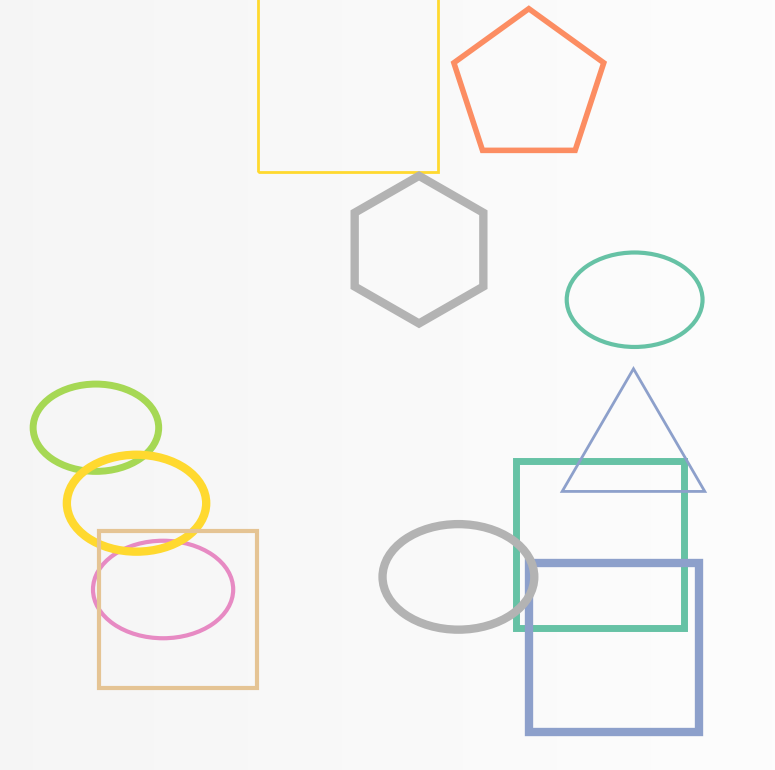[{"shape": "square", "thickness": 2.5, "radius": 0.54, "center": [0.774, 0.293]}, {"shape": "oval", "thickness": 1.5, "radius": 0.44, "center": [0.819, 0.611]}, {"shape": "pentagon", "thickness": 2, "radius": 0.51, "center": [0.682, 0.887]}, {"shape": "triangle", "thickness": 1, "radius": 0.53, "center": [0.817, 0.415]}, {"shape": "square", "thickness": 3, "radius": 0.55, "center": [0.792, 0.159]}, {"shape": "oval", "thickness": 1.5, "radius": 0.45, "center": [0.21, 0.234]}, {"shape": "oval", "thickness": 2.5, "radius": 0.4, "center": [0.124, 0.445]}, {"shape": "oval", "thickness": 3, "radius": 0.45, "center": [0.176, 0.346]}, {"shape": "square", "thickness": 1, "radius": 0.58, "center": [0.449, 0.892]}, {"shape": "square", "thickness": 1.5, "radius": 0.51, "center": [0.23, 0.209]}, {"shape": "oval", "thickness": 3, "radius": 0.49, "center": [0.591, 0.251]}, {"shape": "hexagon", "thickness": 3, "radius": 0.48, "center": [0.541, 0.676]}]